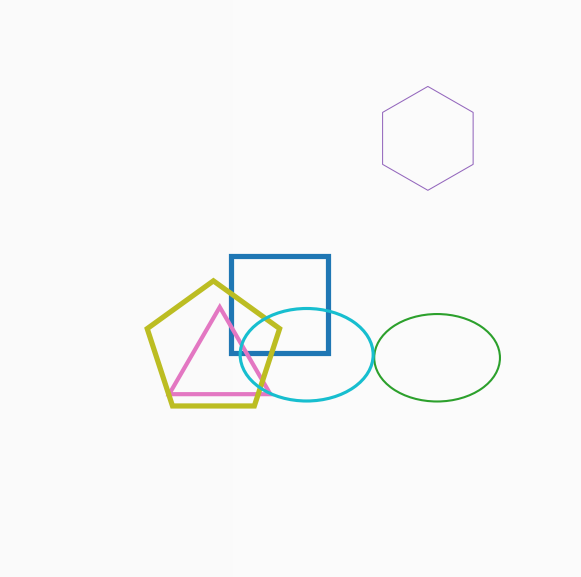[{"shape": "square", "thickness": 2.5, "radius": 0.42, "center": [0.481, 0.472]}, {"shape": "oval", "thickness": 1, "radius": 0.54, "center": [0.752, 0.38]}, {"shape": "hexagon", "thickness": 0.5, "radius": 0.45, "center": [0.736, 0.76]}, {"shape": "triangle", "thickness": 2, "radius": 0.5, "center": [0.378, 0.367]}, {"shape": "pentagon", "thickness": 2.5, "radius": 0.6, "center": [0.367, 0.393]}, {"shape": "oval", "thickness": 1.5, "radius": 0.57, "center": [0.528, 0.385]}]